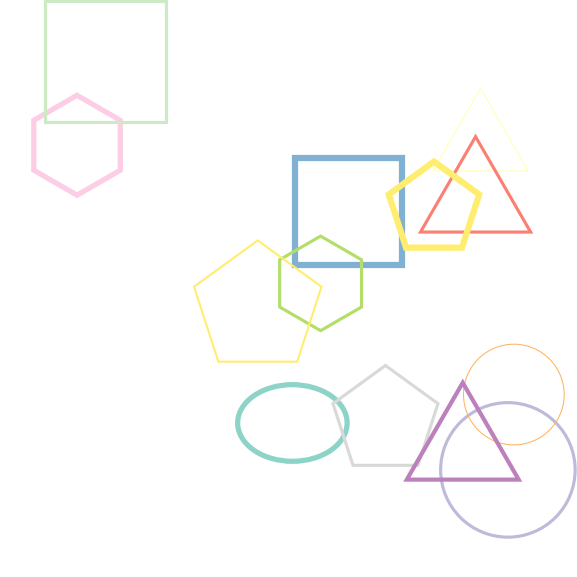[{"shape": "oval", "thickness": 2.5, "radius": 0.47, "center": [0.506, 0.267]}, {"shape": "triangle", "thickness": 0.5, "radius": 0.48, "center": [0.832, 0.751]}, {"shape": "circle", "thickness": 1.5, "radius": 0.58, "center": [0.879, 0.185]}, {"shape": "triangle", "thickness": 1.5, "radius": 0.55, "center": [0.823, 0.652]}, {"shape": "square", "thickness": 3, "radius": 0.46, "center": [0.603, 0.633]}, {"shape": "circle", "thickness": 0.5, "radius": 0.44, "center": [0.89, 0.316]}, {"shape": "hexagon", "thickness": 1.5, "radius": 0.41, "center": [0.555, 0.508]}, {"shape": "hexagon", "thickness": 2.5, "radius": 0.43, "center": [0.133, 0.748]}, {"shape": "pentagon", "thickness": 1.5, "radius": 0.48, "center": [0.667, 0.271]}, {"shape": "triangle", "thickness": 2, "radius": 0.56, "center": [0.801, 0.225]}, {"shape": "square", "thickness": 1.5, "radius": 0.52, "center": [0.183, 0.893]}, {"shape": "pentagon", "thickness": 1, "radius": 0.58, "center": [0.446, 0.467]}, {"shape": "pentagon", "thickness": 3, "radius": 0.41, "center": [0.752, 0.637]}]